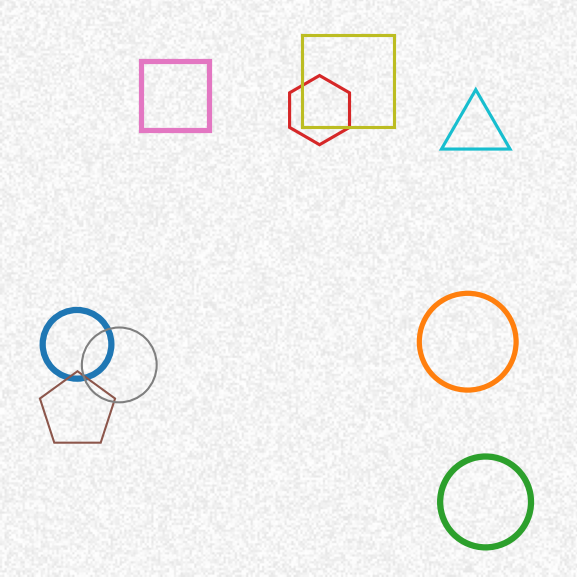[{"shape": "circle", "thickness": 3, "radius": 0.3, "center": [0.133, 0.403]}, {"shape": "circle", "thickness": 2.5, "radius": 0.42, "center": [0.81, 0.407]}, {"shape": "circle", "thickness": 3, "radius": 0.39, "center": [0.841, 0.13]}, {"shape": "hexagon", "thickness": 1.5, "radius": 0.3, "center": [0.553, 0.808]}, {"shape": "pentagon", "thickness": 1, "radius": 0.34, "center": [0.134, 0.288]}, {"shape": "square", "thickness": 2.5, "radius": 0.3, "center": [0.303, 0.834]}, {"shape": "circle", "thickness": 1, "radius": 0.32, "center": [0.207, 0.367]}, {"shape": "square", "thickness": 1.5, "radius": 0.4, "center": [0.603, 0.859]}, {"shape": "triangle", "thickness": 1.5, "radius": 0.34, "center": [0.824, 0.775]}]